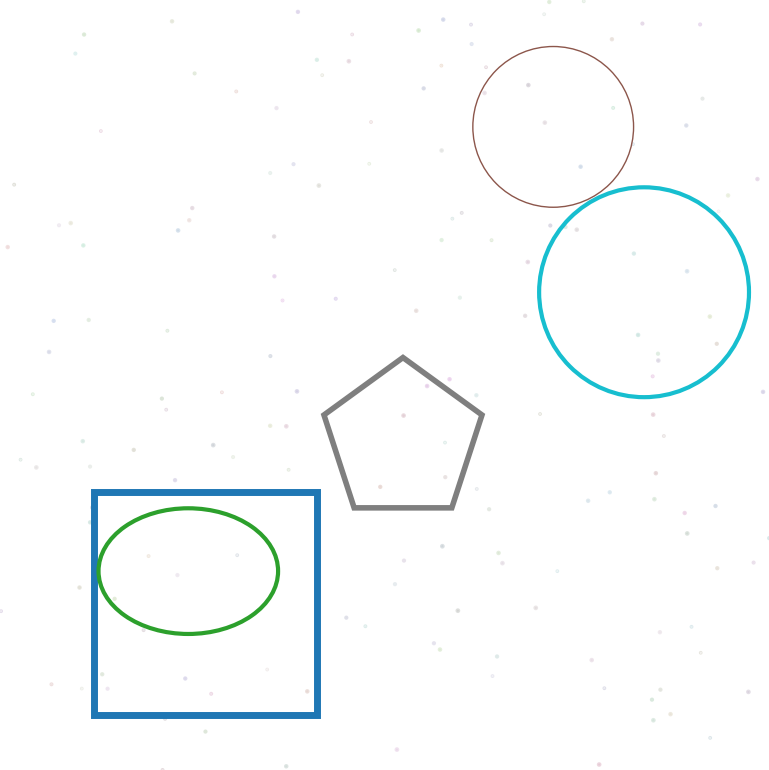[{"shape": "square", "thickness": 2.5, "radius": 0.72, "center": [0.267, 0.216]}, {"shape": "oval", "thickness": 1.5, "radius": 0.58, "center": [0.245, 0.258]}, {"shape": "circle", "thickness": 0.5, "radius": 0.52, "center": [0.718, 0.835]}, {"shape": "pentagon", "thickness": 2, "radius": 0.54, "center": [0.523, 0.428]}, {"shape": "circle", "thickness": 1.5, "radius": 0.68, "center": [0.836, 0.62]}]